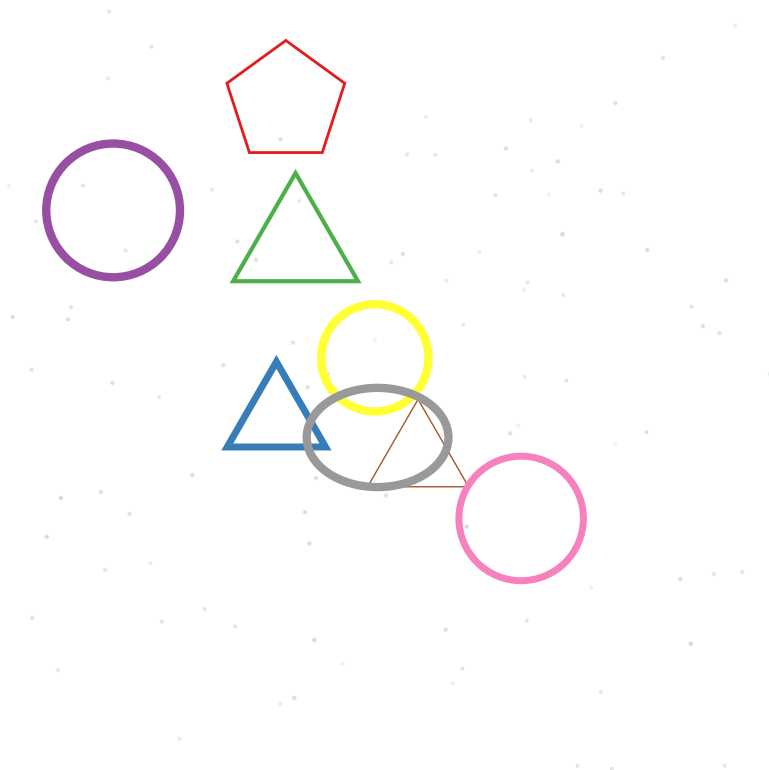[{"shape": "pentagon", "thickness": 1, "radius": 0.4, "center": [0.371, 0.867]}, {"shape": "triangle", "thickness": 2.5, "radius": 0.37, "center": [0.359, 0.456]}, {"shape": "triangle", "thickness": 1.5, "radius": 0.47, "center": [0.384, 0.682]}, {"shape": "circle", "thickness": 3, "radius": 0.43, "center": [0.147, 0.727]}, {"shape": "circle", "thickness": 3, "radius": 0.35, "center": [0.487, 0.535]}, {"shape": "triangle", "thickness": 0.5, "radius": 0.38, "center": [0.543, 0.406]}, {"shape": "circle", "thickness": 2.5, "radius": 0.4, "center": [0.677, 0.327]}, {"shape": "oval", "thickness": 3, "radius": 0.46, "center": [0.49, 0.432]}]